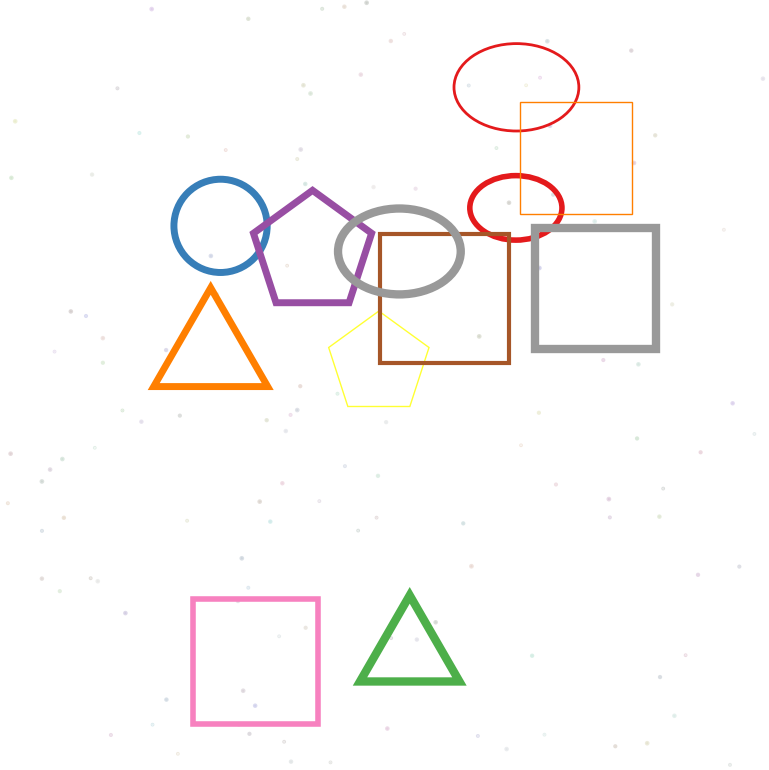[{"shape": "oval", "thickness": 1, "radius": 0.41, "center": [0.671, 0.887]}, {"shape": "oval", "thickness": 2, "radius": 0.3, "center": [0.67, 0.73]}, {"shape": "circle", "thickness": 2.5, "radius": 0.3, "center": [0.286, 0.707]}, {"shape": "triangle", "thickness": 3, "radius": 0.37, "center": [0.532, 0.152]}, {"shape": "pentagon", "thickness": 2.5, "radius": 0.4, "center": [0.406, 0.672]}, {"shape": "triangle", "thickness": 2.5, "radius": 0.43, "center": [0.274, 0.541]}, {"shape": "square", "thickness": 0.5, "radius": 0.37, "center": [0.748, 0.795]}, {"shape": "pentagon", "thickness": 0.5, "radius": 0.34, "center": [0.492, 0.528]}, {"shape": "square", "thickness": 1.5, "radius": 0.42, "center": [0.578, 0.612]}, {"shape": "square", "thickness": 2, "radius": 0.4, "center": [0.332, 0.141]}, {"shape": "oval", "thickness": 3, "radius": 0.4, "center": [0.519, 0.673]}, {"shape": "square", "thickness": 3, "radius": 0.39, "center": [0.773, 0.626]}]